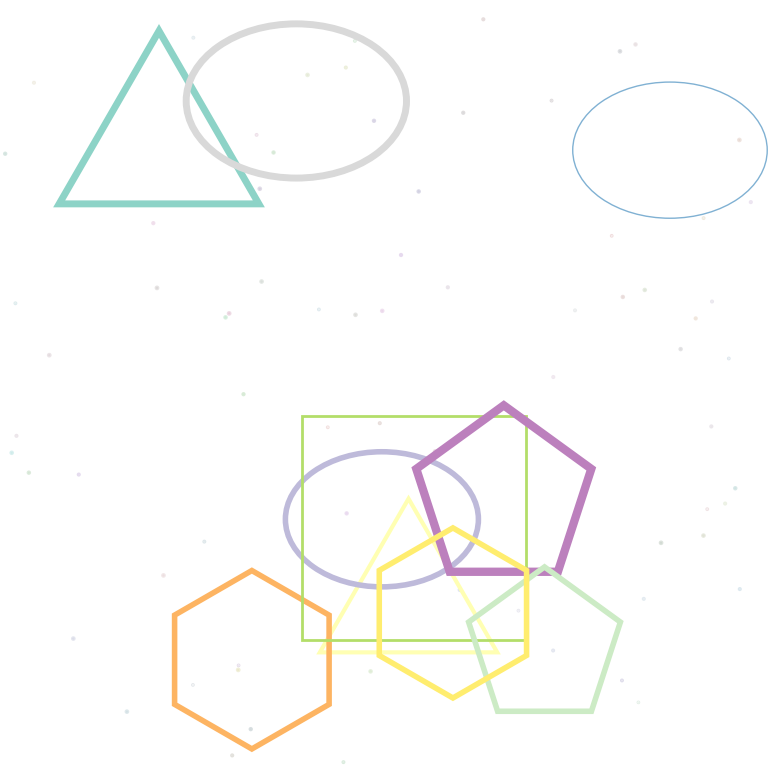[{"shape": "triangle", "thickness": 2.5, "radius": 0.75, "center": [0.206, 0.81]}, {"shape": "triangle", "thickness": 1.5, "radius": 0.67, "center": [0.531, 0.219]}, {"shape": "oval", "thickness": 2, "radius": 0.63, "center": [0.496, 0.326]}, {"shape": "oval", "thickness": 0.5, "radius": 0.63, "center": [0.87, 0.805]}, {"shape": "hexagon", "thickness": 2, "radius": 0.58, "center": [0.327, 0.143]}, {"shape": "square", "thickness": 1, "radius": 0.73, "center": [0.538, 0.314]}, {"shape": "oval", "thickness": 2.5, "radius": 0.72, "center": [0.385, 0.869]}, {"shape": "pentagon", "thickness": 3, "radius": 0.6, "center": [0.654, 0.354]}, {"shape": "pentagon", "thickness": 2, "radius": 0.52, "center": [0.707, 0.16]}, {"shape": "hexagon", "thickness": 2, "radius": 0.55, "center": [0.588, 0.204]}]